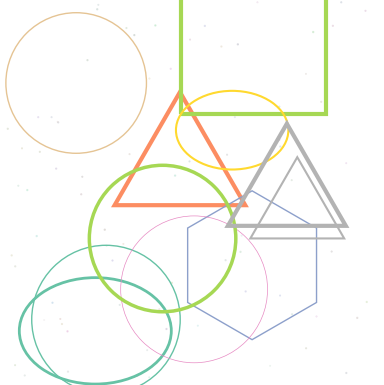[{"shape": "circle", "thickness": 1, "radius": 0.96, "center": [0.275, 0.17]}, {"shape": "oval", "thickness": 2, "radius": 0.99, "center": [0.248, 0.141]}, {"shape": "triangle", "thickness": 3, "radius": 0.98, "center": [0.467, 0.565]}, {"shape": "hexagon", "thickness": 1, "radius": 0.97, "center": [0.655, 0.311]}, {"shape": "circle", "thickness": 0.5, "radius": 0.95, "center": [0.504, 0.248]}, {"shape": "square", "thickness": 3, "radius": 0.95, "center": [0.659, 0.892]}, {"shape": "circle", "thickness": 2.5, "radius": 0.95, "center": [0.422, 0.38]}, {"shape": "oval", "thickness": 1.5, "radius": 0.73, "center": [0.603, 0.662]}, {"shape": "circle", "thickness": 1, "radius": 0.91, "center": [0.198, 0.784]}, {"shape": "triangle", "thickness": 3, "radius": 0.88, "center": [0.745, 0.502]}, {"shape": "triangle", "thickness": 1.5, "radius": 0.7, "center": [0.772, 0.451]}]